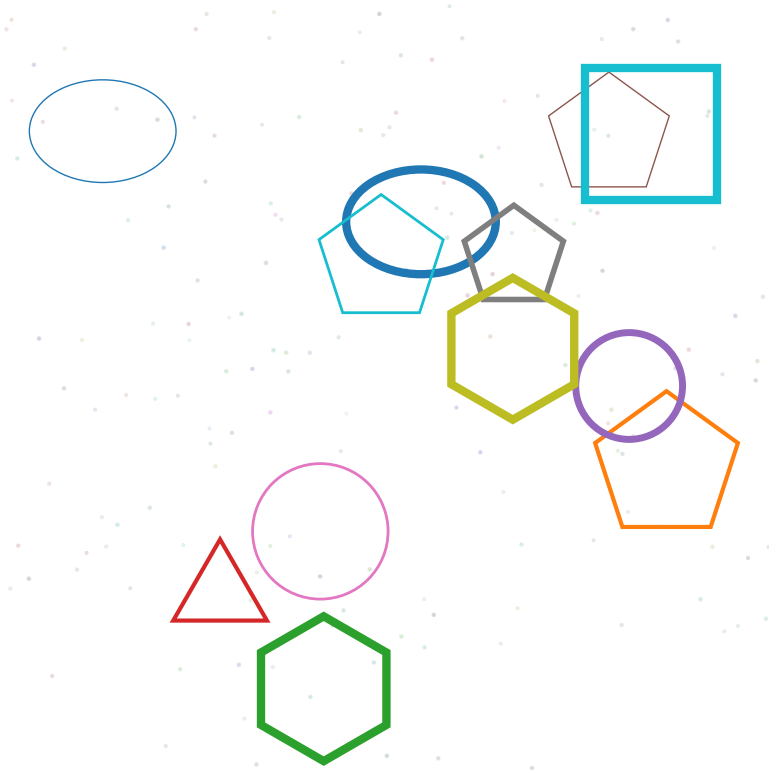[{"shape": "oval", "thickness": 0.5, "radius": 0.48, "center": [0.133, 0.83]}, {"shape": "oval", "thickness": 3, "radius": 0.49, "center": [0.547, 0.712]}, {"shape": "pentagon", "thickness": 1.5, "radius": 0.49, "center": [0.866, 0.395]}, {"shape": "hexagon", "thickness": 3, "radius": 0.47, "center": [0.42, 0.106]}, {"shape": "triangle", "thickness": 1.5, "radius": 0.35, "center": [0.286, 0.229]}, {"shape": "circle", "thickness": 2.5, "radius": 0.35, "center": [0.817, 0.499]}, {"shape": "pentagon", "thickness": 0.5, "radius": 0.41, "center": [0.791, 0.824]}, {"shape": "circle", "thickness": 1, "radius": 0.44, "center": [0.416, 0.31]}, {"shape": "pentagon", "thickness": 2, "radius": 0.34, "center": [0.667, 0.666]}, {"shape": "hexagon", "thickness": 3, "radius": 0.46, "center": [0.666, 0.547]}, {"shape": "square", "thickness": 3, "radius": 0.43, "center": [0.846, 0.826]}, {"shape": "pentagon", "thickness": 1, "radius": 0.42, "center": [0.495, 0.663]}]